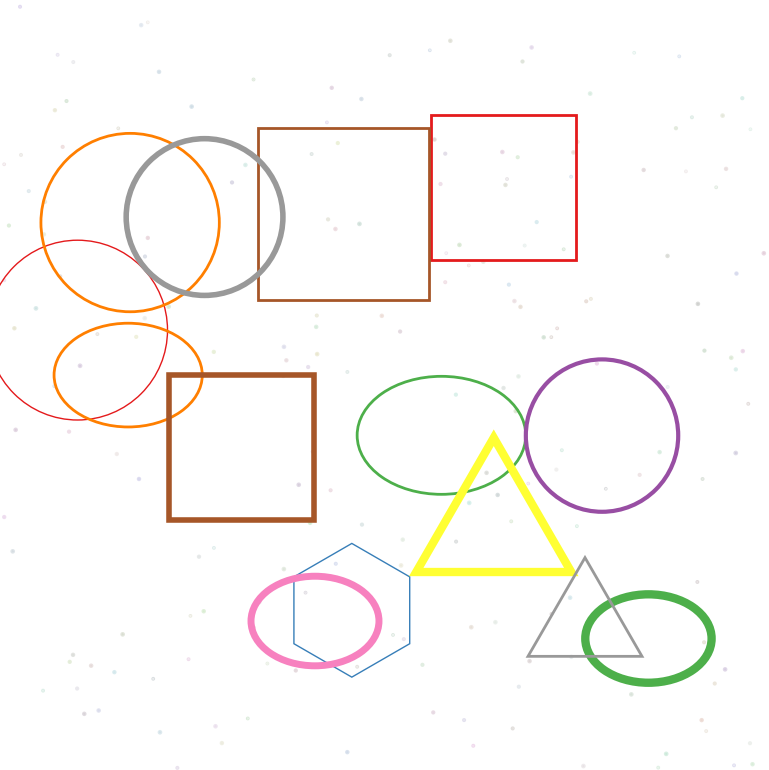[{"shape": "square", "thickness": 1, "radius": 0.47, "center": [0.654, 0.756]}, {"shape": "circle", "thickness": 0.5, "radius": 0.58, "center": [0.101, 0.571]}, {"shape": "hexagon", "thickness": 0.5, "radius": 0.43, "center": [0.457, 0.207]}, {"shape": "oval", "thickness": 3, "radius": 0.41, "center": [0.842, 0.171]}, {"shape": "oval", "thickness": 1, "radius": 0.55, "center": [0.573, 0.435]}, {"shape": "circle", "thickness": 1.5, "radius": 0.49, "center": [0.782, 0.434]}, {"shape": "circle", "thickness": 1, "radius": 0.58, "center": [0.169, 0.711]}, {"shape": "oval", "thickness": 1, "radius": 0.48, "center": [0.166, 0.513]}, {"shape": "triangle", "thickness": 3, "radius": 0.58, "center": [0.641, 0.315]}, {"shape": "square", "thickness": 1, "radius": 0.56, "center": [0.446, 0.722]}, {"shape": "square", "thickness": 2, "radius": 0.47, "center": [0.314, 0.419]}, {"shape": "oval", "thickness": 2.5, "radius": 0.42, "center": [0.409, 0.193]}, {"shape": "circle", "thickness": 2, "radius": 0.51, "center": [0.266, 0.718]}, {"shape": "triangle", "thickness": 1, "radius": 0.43, "center": [0.76, 0.19]}]